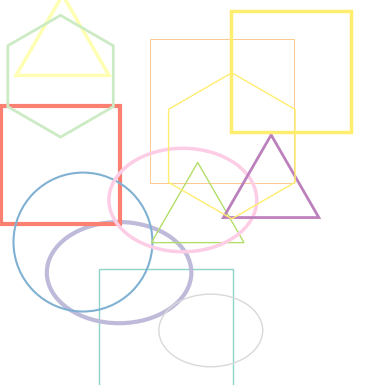[{"shape": "square", "thickness": 1, "radius": 0.87, "center": [0.43, 0.128]}, {"shape": "triangle", "thickness": 2.5, "radius": 0.7, "center": [0.163, 0.874]}, {"shape": "oval", "thickness": 3, "radius": 0.94, "center": [0.309, 0.292]}, {"shape": "square", "thickness": 3, "radius": 0.77, "center": [0.156, 0.571]}, {"shape": "circle", "thickness": 1.5, "radius": 0.9, "center": [0.215, 0.371]}, {"shape": "square", "thickness": 0.5, "radius": 0.93, "center": [0.578, 0.711]}, {"shape": "triangle", "thickness": 1, "radius": 0.69, "center": [0.514, 0.439]}, {"shape": "oval", "thickness": 2.5, "radius": 0.96, "center": [0.475, 0.48]}, {"shape": "oval", "thickness": 1, "radius": 0.67, "center": [0.548, 0.142]}, {"shape": "triangle", "thickness": 2, "radius": 0.72, "center": [0.704, 0.506]}, {"shape": "hexagon", "thickness": 2, "radius": 0.79, "center": [0.157, 0.802]}, {"shape": "square", "thickness": 2.5, "radius": 0.78, "center": [0.756, 0.814]}, {"shape": "hexagon", "thickness": 1, "radius": 0.95, "center": [0.602, 0.621]}]